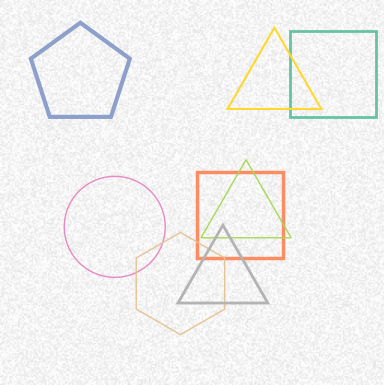[{"shape": "square", "thickness": 2, "radius": 0.56, "center": [0.864, 0.808]}, {"shape": "square", "thickness": 2.5, "radius": 0.56, "center": [0.624, 0.442]}, {"shape": "pentagon", "thickness": 3, "radius": 0.68, "center": [0.209, 0.806]}, {"shape": "circle", "thickness": 1, "radius": 0.66, "center": [0.298, 0.411]}, {"shape": "triangle", "thickness": 1, "radius": 0.68, "center": [0.639, 0.45]}, {"shape": "triangle", "thickness": 1.5, "radius": 0.7, "center": [0.713, 0.787]}, {"shape": "hexagon", "thickness": 1, "radius": 0.66, "center": [0.469, 0.264]}, {"shape": "triangle", "thickness": 2, "radius": 0.67, "center": [0.579, 0.28]}]